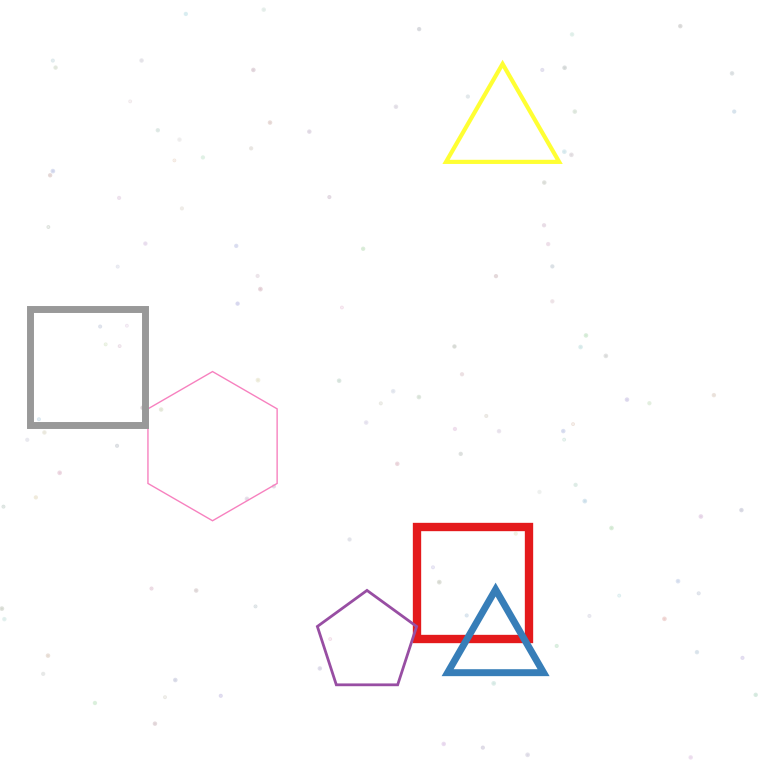[{"shape": "square", "thickness": 3, "radius": 0.36, "center": [0.614, 0.243]}, {"shape": "triangle", "thickness": 2.5, "radius": 0.36, "center": [0.644, 0.162]}, {"shape": "pentagon", "thickness": 1, "radius": 0.34, "center": [0.477, 0.165]}, {"shape": "triangle", "thickness": 1.5, "radius": 0.42, "center": [0.653, 0.832]}, {"shape": "hexagon", "thickness": 0.5, "radius": 0.48, "center": [0.276, 0.421]}, {"shape": "square", "thickness": 2.5, "radius": 0.37, "center": [0.113, 0.524]}]